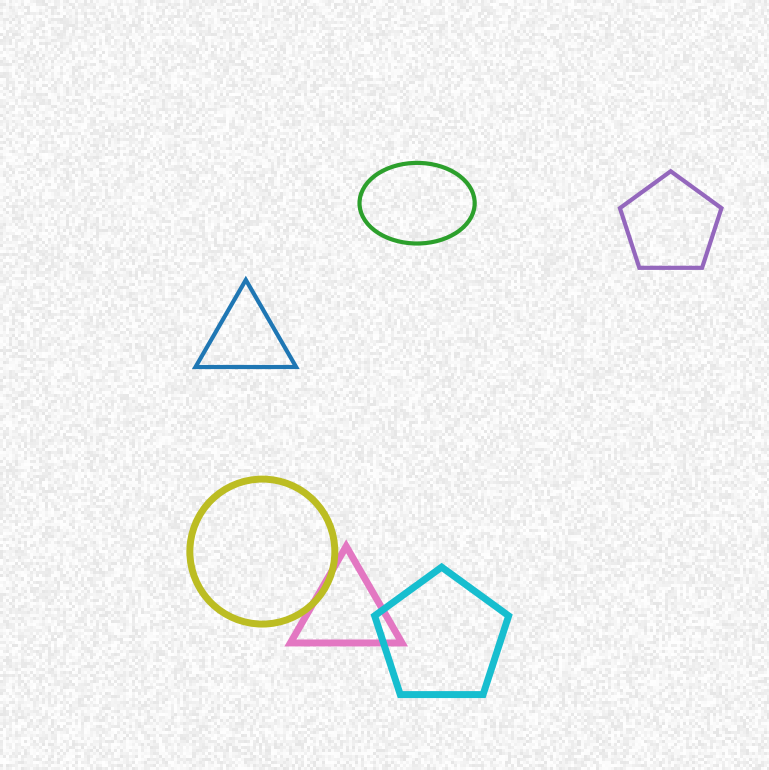[{"shape": "triangle", "thickness": 1.5, "radius": 0.38, "center": [0.319, 0.561]}, {"shape": "oval", "thickness": 1.5, "radius": 0.37, "center": [0.542, 0.736]}, {"shape": "pentagon", "thickness": 1.5, "radius": 0.35, "center": [0.871, 0.708]}, {"shape": "triangle", "thickness": 2.5, "radius": 0.42, "center": [0.45, 0.207]}, {"shape": "circle", "thickness": 2.5, "radius": 0.47, "center": [0.341, 0.284]}, {"shape": "pentagon", "thickness": 2.5, "radius": 0.46, "center": [0.574, 0.172]}]